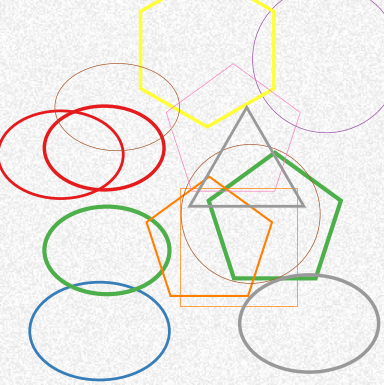[{"shape": "oval", "thickness": 2, "radius": 0.81, "center": [0.157, 0.598]}, {"shape": "oval", "thickness": 2.5, "radius": 0.78, "center": [0.271, 0.616]}, {"shape": "oval", "thickness": 2, "radius": 0.91, "center": [0.259, 0.14]}, {"shape": "oval", "thickness": 3, "radius": 0.81, "center": [0.278, 0.35]}, {"shape": "pentagon", "thickness": 3, "radius": 0.9, "center": [0.714, 0.423]}, {"shape": "circle", "thickness": 0.5, "radius": 0.96, "center": [0.847, 0.847]}, {"shape": "pentagon", "thickness": 1.5, "radius": 0.86, "center": [0.544, 0.37]}, {"shape": "square", "thickness": 0.5, "radius": 0.76, "center": [0.619, 0.359]}, {"shape": "hexagon", "thickness": 2.5, "radius": 1.0, "center": [0.538, 0.87]}, {"shape": "oval", "thickness": 0.5, "radius": 0.81, "center": [0.304, 0.722]}, {"shape": "circle", "thickness": 0.5, "radius": 0.9, "center": [0.651, 0.444]}, {"shape": "pentagon", "thickness": 0.5, "radius": 0.92, "center": [0.606, 0.652]}, {"shape": "triangle", "thickness": 2, "radius": 0.86, "center": [0.641, 0.55]}, {"shape": "oval", "thickness": 2.5, "radius": 0.9, "center": [0.803, 0.16]}]